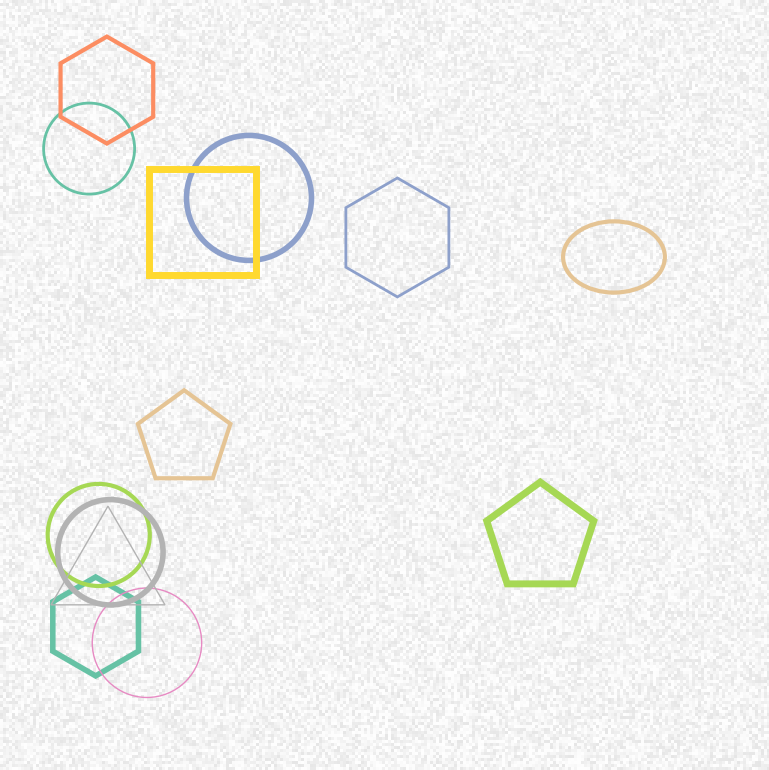[{"shape": "circle", "thickness": 1, "radius": 0.3, "center": [0.116, 0.807]}, {"shape": "hexagon", "thickness": 2, "radius": 0.32, "center": [0.124, 0.186]}, {"shape": "hexagon", "thickness": 1.5, "radius": 0.35, "center": [0.139, 0.883]}, {"shape": "circle", "thickness": 2, "radius": 0.41, "center": [0.323, 0.743]}, {"shape": "hexagon", "thickness": 1, "radius": 0.39, "center": [0.516, 0.692]}, {"shape": "circle", "thickness": 0.5, "radius": 0.36, "center": [0.191, 0.165]}, {"shape": "circle", "thickness": 1.5, "radius": 0.33, "center": [0.128, 0.305]}, {"shape": "pentagon", "thickness": 2.5, "radius": 0.37, "center": [0.702, 0.301]}, {"shape": "square", "thickness": 2.5, "radius": 0.35, "center": [0.263, 0.712]}, {"shape": "pentagon", "thickness": 1.5, "radius": 0.32, "center": [0.239, 0.43]}, {"shape": "oval", "thickness": 1.5, "radius": 0.33, "center": [0.797, 0.666]}, {"shape": "triangle", "thickness": 0.5, "radius": 0.43, "center": [0.14, 0.257]}, {"shape": "circle", "thickness": 2, "radius": 0.34, "center": [0.143, 0.283]}]